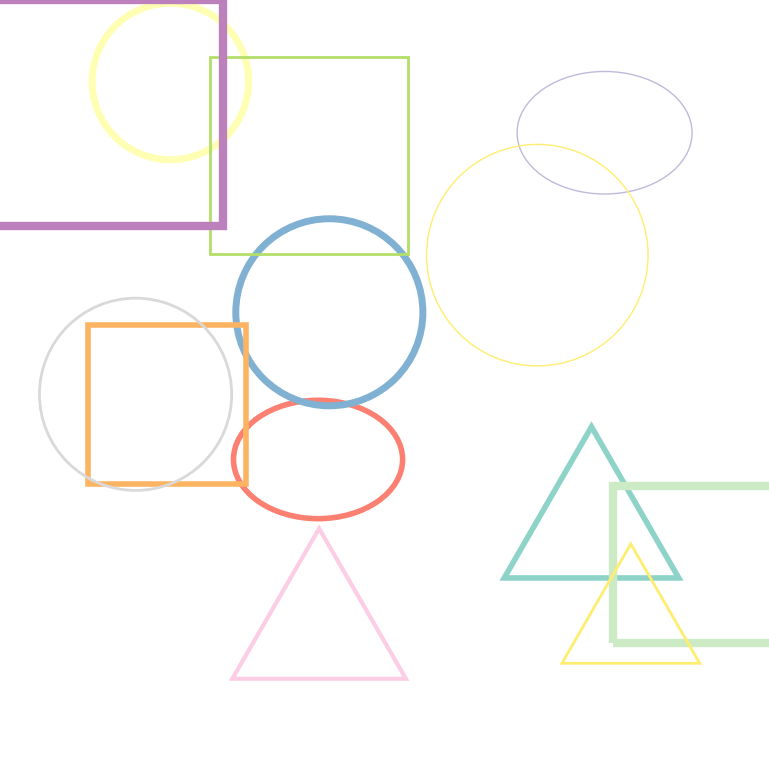[{"shape": "triangle", "thickness": 2, "radius": 0.65, "center": [0.768, 0.315]}, {"shape": "circle", "thickness": 2.5, "radius": 0.51, "center": [0.221, 0.894]}, {"shape": "oval", "thickness": 0.5, "radius": 0.57, "center": [0.785, 0.828]}, {"shape": "oval", "thickness": 2, "radius": 0.55, "center": [0.413, 0.403]}, {"shape": "circle", "thickness": 2.5, "radius": 0.61, "center": [0.428, 0.594]}, {"shape": "square", "thickness": 2, "radius": 0.51, "center": [0.217, 0.475]}, {"shape": "square", "thickness": 1, "radius": 0.64, "center": [0.401, 0.798]}, {"shape": "triangle", "thickness": 1.5, "radius": 0.65, "center": [0.414, 0.184]}, {"shape": "circle", "thickness": 1, "radius": 0.62, "center": [0.176, 0.488]}, {"shape": "square", "thickness": 3, "radius": 0.73, "center": [0.143, 0.853]}, {"shape": "square", "thickness": 3, "radius": 0.51, "center": [0.899, 0.267]}, {"shape": "triangle", "thickness": 1, "radius": 0.52, "center": [0.819, 0.19]}, {"shape": "circle", "thickness": 0.5, "radius": 0.72, "center": [0.698, 0.669]}]